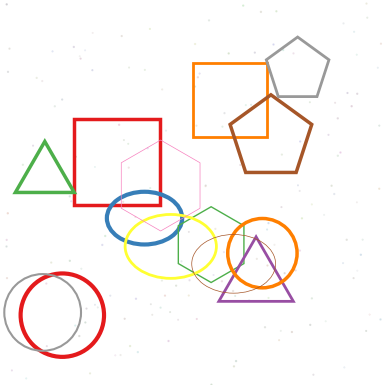[{"shape": "circle", "thickness": 3, "radius": 0.54, "center": [0.162, 0.181]}, {"shape": "square", "thickness": 2.5, "radius": 0.56, "center": [0.304, 0.579]}, {"shape": "oval", "thickness": 3, "radius": 0.49, "center": [0.375, 0.433]}, {"shape": "triangle", "thickness": 2.5, "radius": 0.44, "center": [0.116, 0.544]}, {"shape": "hexagon", "thickness": 1, "radius": 0.49, "center": [0.548, 0.365]}, {"shape": "triangle", "thickness": 2, "radius": 0.56, "center": [0.665, 0.273]}, {"shape": "square", "thickness": 2, "radius": 0.48, "center": [0.598, 0.74]}, {"shape": "circle", "thickness": 2.5, "radius": 0.45, "center": [0.682, 0.342]}, {"shape": "oval", "thickness": 2, "radius": 0.59, "center": [0.444, 0.36]}, {"shape": "oval", "thickness": 0.5, "radius": 0.54, "center": [0.607, 0.315]}, {"shape": "pentagon", "thickness": 2.5, "radius": 0.56, "center": [0.704, 0.642]}, {"shape": "hexagon", "thickness": 0.5, "radius": 0.59, "center": [0.417, 0.518]}, {"shape": "pentagon", "thickness": 2, "radius": 0.43, "center": [0.773, 0.818]}, {"shape": "circle", "thickness": 1.5, "radius": 0.5, "center": [0.111, 0.188]}]